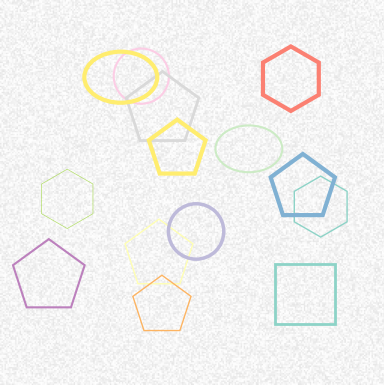[{"shape": "square", "thickness": 2, "radius": 0.39, "center": [0.792, 0.235]}, {"shape": "hexagon", "thickness": 1, "radius": 0.4, "center": [0.833, 0.463]}, {"shape": "pentagon", "thickness": 1, "radius": 0.46, "center": [0.413, 0.338]}, {"shape": "circle", "thickness": 2.5, "radius": 0.36, "center": [0.509, 0.399]}, {"shape": "hexagon", "thickness": 3, "radius": 0.42, "center": [0.756, 0.796]}, {"shape": "pentagon", "thickness": 3, "radius": 0.44, "center": [0.787, 0.512]}, {"shape": "pentagon", "thickness": 1, "radius": 0.4, "center": [0.421, 0.206]}, {"shape": "hexagon", "thickness": 0.5, "radius": 0.39, "center": [0.175, 0.483]}, {"shape": "circle", "thickness": 1.5, "radius": 0.36, "center": [0.367, 0.802]}, {"shape": "pentagon", "thickness": 2, "radius": 0.5, "center": [0.422, 0.715]}, {"shape": "pentagon", "thickness": 1.5, "radius": 0.49, "center": [0.127, 0.281]}, {"shape": "oval", "thickness": 1.5, "radius": 0.43, "center": [0.646, 0.613]}, {"shape": "pentagon", "thickness": 3, "radius": 0.39, "center": [0.46, 0.612]}, {"shape": "oval", "thickness": 3, "radius": 0.47, "center": [0.314, 0.799]}]